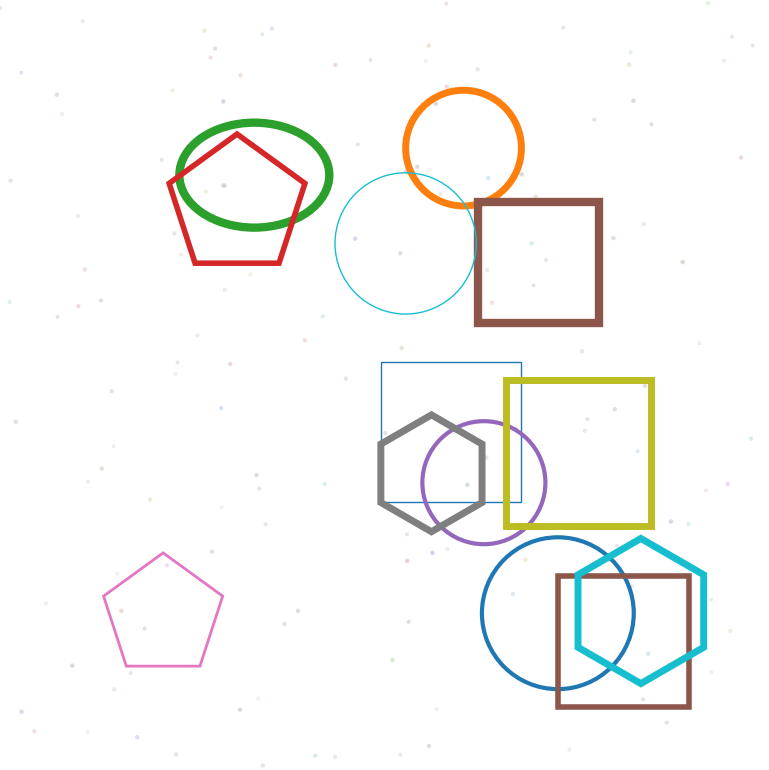[{"shape": "square", "thickness": 0.5, "radius": 0.46, "center": [0.586, 0.439]}, {"shape": "circle", "thickness": 1.5, "radius": 0.49, "center": [0.724, 0.204]}, {"shape": "circle", "thickness": 2.5, "radius": 0.38, "center": [0.602, 0.808]}, {"shape": "oval", "thickness": 3, "radius": 0.49, "center": [0.33, 0.773]}, {"shape": "pentagon", "thickness": 2, "radius": 0.46, "center": [0.308, 0.733]}, {"shape": "circle", "thickness": 1.5, "radius": 0.4, "center": [0.628, 0.373]}, {"shape": "square", "thickness": 2, "radius": 0.43, "center": [0.81, 0.167]}, {"shape": "square", "thickness": 3, "radius": 0.39, "center": [0.699, 0.659]}, {"shape": "pentagon", "thickness": 1, "radius": 0.41, "center": [0.212, 0.201]}, {"shape": "hexagon", "thickness": 2.5, "radius": 0.38, "center": [0.56, 0.385]}, {"shape": "square", "thickness": 2.5, "radius": 0.47, "center": [0.752, 0.412]}, {"shape": "hexagon", "thickness": 2.5, "radius": 0.47, "center": [0.832, 0.206]}, {"shape": "circle", "thickness": 0.5, "radius": 0.46, "center": [0.527, 0.684]}]